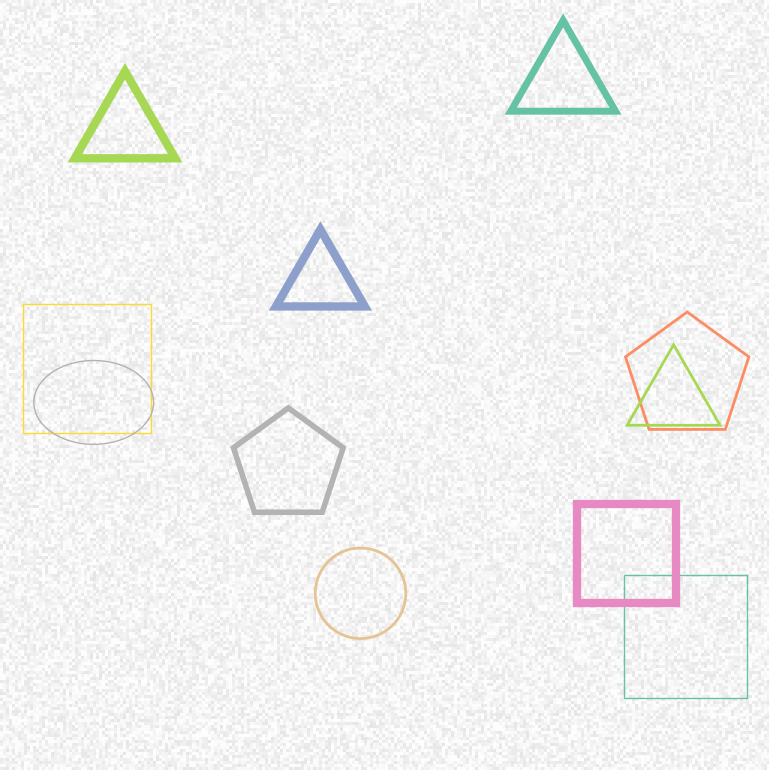[{"shape": "triangle", "thickness": 2.5, "radius": 0.39, "center": [0.731, 0.895]}, {"shape": "square", "thickness": 0.5, "radius": 0.4, "center": [0.89, 0.174]}, {"shape": "pentagon", "thickness": 1, "radius": 0.42, "center": [0.892, 0.511]}, {"shape": "triangle", "thickness": 3, "radius": 0.33, "center": [0.416, 0.635]}, {"shape": "square", "thickness": 3, "radius": 0.32, "center": [0.814, 0.282]}, {"shape": "triangle", "thickness": 1, "radius": 0.35, "center": [0.875, 0.483]}, {"shape": "triangle", "thickness": 3, "radius": 0.38, "center": [0.162, 0.832]}, {"shape": "square", "thickness": 0.5, "radius": 0.42, "center": [0.113, 0.522]}, {"shape": "circle", "thickness": 1, "radius": 0.29, "center": [0.468, 0.23]}, {"shape": "pentagon", "thickness": 2, "radius": 0.37, "center": [0.374, 0.395]}, {"shape": "oval", "thickness": 0.5, "radius": 0.39, "center": [0.122, 0.477]}]